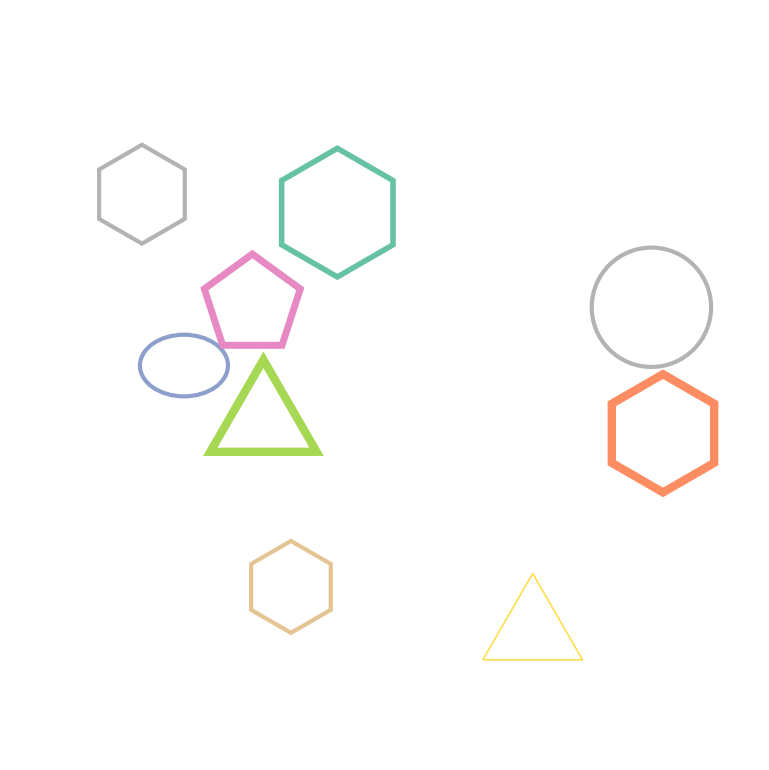[{"shape": "hexagon", "thickness": 2, "radius": 0.42, "center": [0.438, 0.724]}, {"shape": "hexagon", "thickness": 3, "radius": 0.38, "center": [0.861, 0.437]}, {"shape": "oval", "thickness": 1.5, "radius": 0.29, "center": [0.239, 0.525]}, {"shape": "pentagon", "thickness": 2.5, "radius": 0.33, "center": [0.328, 0.605]}, {"shape": "triangle", "thickness": 3, "radius": 0.4, "center": [0.342, 0.453]}, {"shape": "triangle", "thickness": 0.5, "radius": 0.37, "center": [0.692, 0.18]}, {"shape": "hexagon", "thickness": 1.5, "radius": 0.3, "center": [0.378, 0.238]}, {"shape": "circle", "thickness": 1.5, "radius": 0.39, "center": [0.846, 0.601]}, {"shape": "hexagon", "thickness": 1.5, "radius": 0.32, "center": [0.184, 0.748]}]